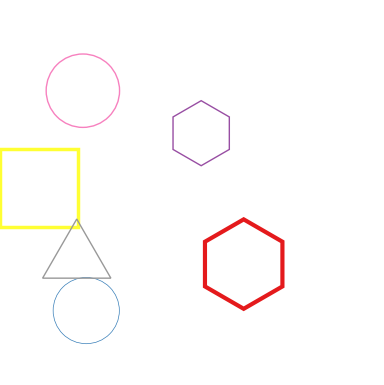[{"shape": "hexagon", "thickness": 3, "radius": 0.58, "center": [0.633, 0.314]}, {"shape": "circle", "thickness": 0.5, "radius": 0.43, "center": [0.224, 0.193]}, {"shape": "hexagon", "thickness": 1, "radius": 0.42, "center": [0.523, 0.654]}, {"shape": "square", "thickness": 2.5, "radius": 0.51, "center": [0.101, 0.512]}, {"shape": "circle", "thickness": 1, "radius": 0.48, "center": [0.215, 0.764]}, {"shape": "triangle", "thickness": 1, "radius": 0.51, "center": [0.199, 0.329]}]